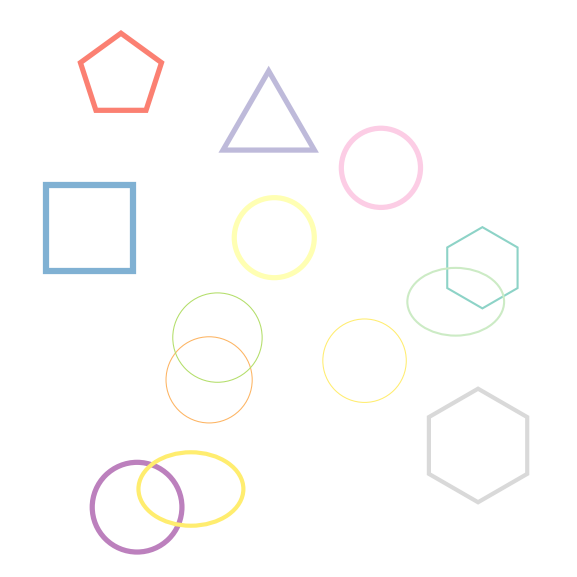[{"shape": "hexagon", "thickness": 1, "radius": 0.35, "center": [0.835, 0.535]}, {"shape": "circle", "thickness": 2.5, "radius": 0.35, "center": [0.475, 0.588]}, {"shape": "triangle", "thickness": 2.5, "radius": 0.46, "center": [0.465, 0.785]}, {"shape": "pentagon", "thickness": 2.5, "radius": 0.37, "center": [0.209, 0.868]}, {"shape": "square", "thickness": 3, "radius": 0.37, "center": [0.155, 0.604]}, {"shape": "circle", "thickness": 0.5, "radius": 0.37, "center": [0.362, 0.341]}, {"shape": "circle", "thickness": 0.5, "radius": 0.39, "center": [0.377, 0.415]}, {"shape": "circle", "thickness": 2.5, "radius": 0.34, "center": [0.66, 0.709]}, {"shape": "hexagon", "thickness": 2, "radius": 0.49, "center": [0.828, 0.228]}, {"shape": "circle", "thickness": 2.5, "radius": 0.39, "center": [0.237, 0.121]}, {"shape": "oval", "thickness": 1, "radius": 0.42, "center": [0.789, 0.477]}, {"shape": "circle", "thickness": 0.5, "radius": 0.36, "center": [0.631, 0.375]}, {"shape": "oval", "thickness": 2, "radius": 0.45, "center": [0.331, 0.152]}]